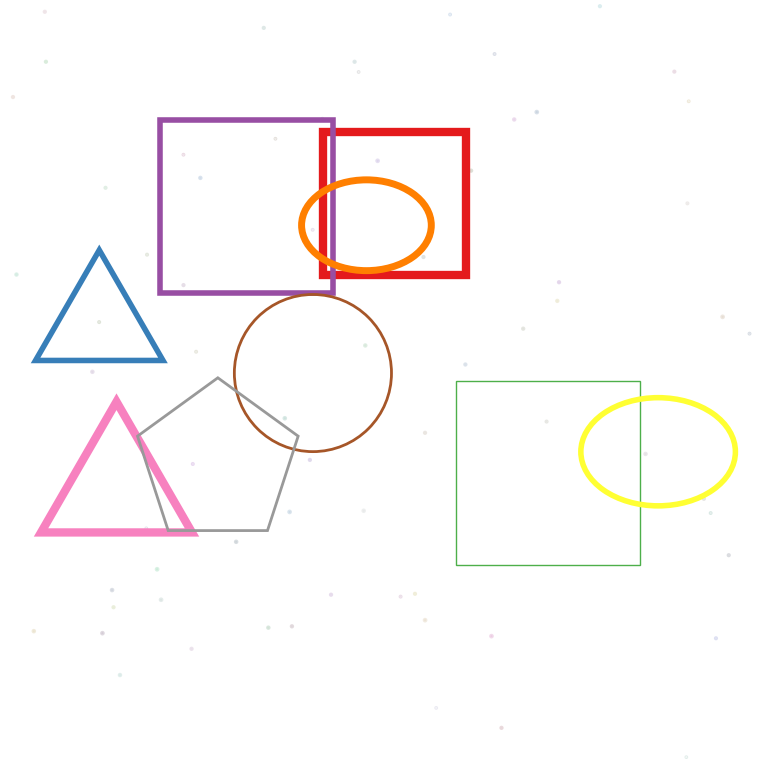[{"shape": "square", "thickness": 3, "radius": 0.46, "center": [0.513, 0.736]}, {"shape": "triangle", "thickness": 2, "radius": 0.48, "center": [0.129, 0.58]}, {"shape": "square", "thickness": 0.5, "radius": 0.6, "center": [0.712, 0.386]}, {"shape": "square", "thickness": 2, "radius": 0.56, "center": [0.32, 0.732]}, {"shape": "oval", "thickness": 2.5, "radius": 0.42, "center": [0.476, 0.707]}, {"shape": "oval", "thickness": 2, "radius": 0.5, "center": [0.855, 0.413]}, {"shape": "circle", "thickness": 1, "radius": 0.51, "center": [0.406, 0.516]}, {"shape": "triangle", "thickness": 3, "radius": 0.57, "center": [0.151, 0.365]}, {"shape": "pentagon", "thickness": 1, "radius": 0.55, "center": [0.283, 0.4]}]